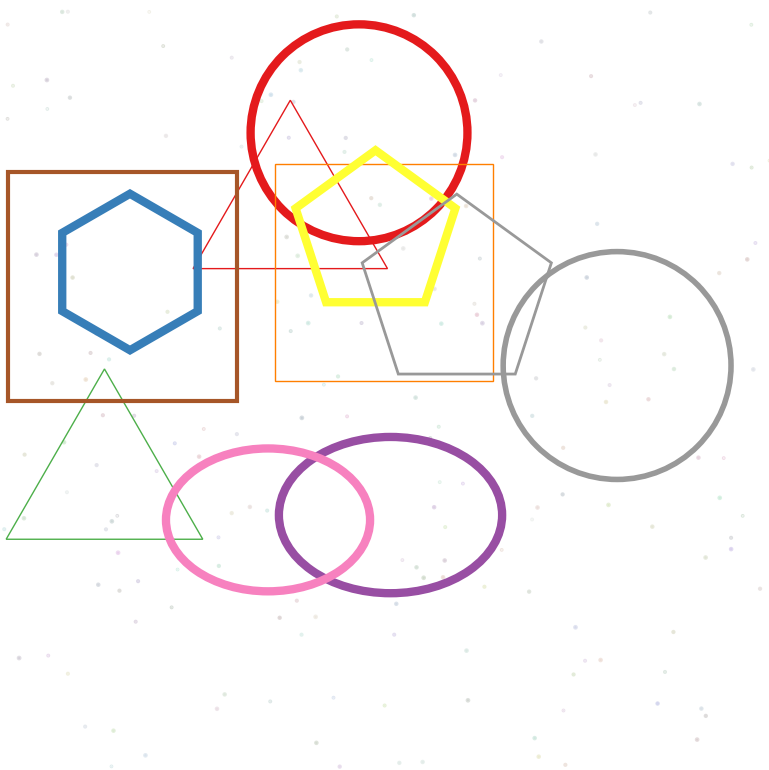[{"shape": "circle", "thickness": 3, "radius": 0.7, "center": [0.466, 0.828]}, {"shape": "triangle", "thickness": 0.5, "radius": 0.73, "center": [0.377, 0.724]}, {"shape": "hexagon", "thickness": 3, "radius": 0.51, "center": [0.169, 0.647]}, {"shape": "triangle", "thickness": 0.5, "radius": 0.74, "center": [0.136, 0.373]}, {"shape": "oval", "thickness": 3, "radius": 0.72, "center": [0.507, 0.331]}, {"shape": "square", "thickness": 0.5, "radius": 0.71, "center": [0.499, 0.646]}, {"shape": "pentagon", "thickness": 3, "radius": 0.55, "center": [0.488, 0.696]}, {"shape": "square", "thickness": 1.5, "radius": 0.74, "center": [0.159, 0.628]}, {"shape": "oval", "thickness": 3, "radius": 0.66, "center": [0.348, 0.325]}, {"shape": "pentagon", "thickness": 1, "radius": 0.65, "center": [0.593, 0.619]}, {"shape": "circle", "thickness": 2, "radius": 0.74, "center": [0.801, 0.525]}]